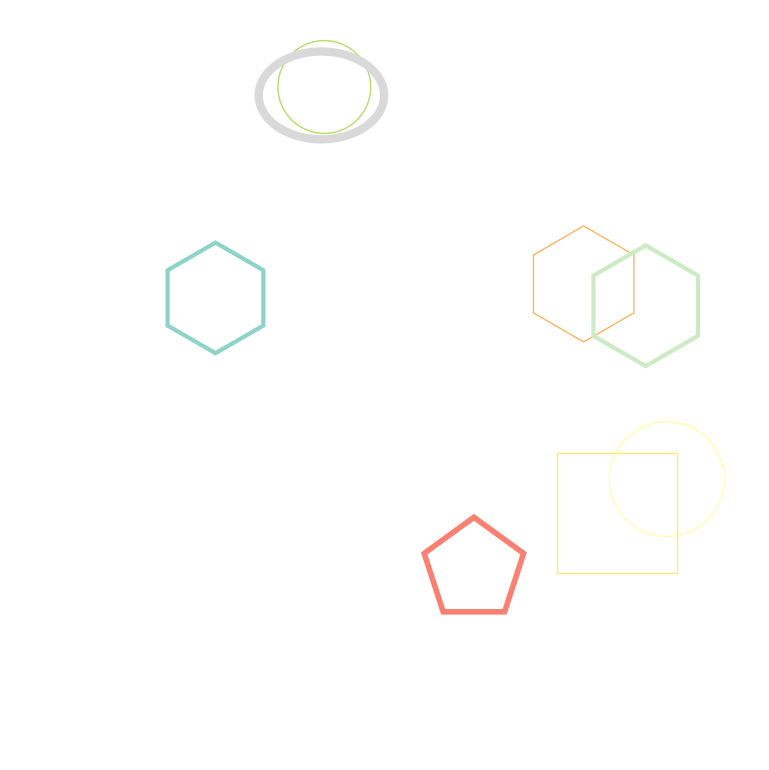[{"shape": "hexagon", "thickness": 1.5, "radius": 0.36, "center": [0.28, 0.613]}, {"shape": "circle", "thickness": 0.5, "radius": 0.37, "center": [0.866, 0.378]}, {"shape": "pentagon", "thickness": 2, "radius": 0.34, "center": [0.615, 0.26]}, {"shape": "hexagon", "thickness": 0.5, "radius": 0.38, "center": [0.758, 0.631]}, {"shape": "circle", "thickness": 0.5, "radius": 0.3, "center": [0.421, 0.887]}, {"shape": "oval", "thickness": 3, "radius": 0.41, "center": [0.417, 0.876]}, {"shape": "hexagon", "thickness": 1.5, "radius": 0.39, "center": [0.839, 0.603]}, {"shape": "square", "thickness": 0.5, "radius": 0.39, "center": [0.801, 0.334]}]